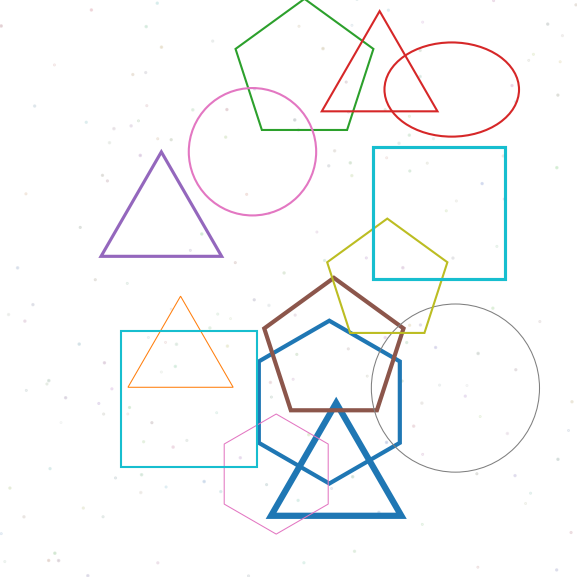[{"shape": "triangle", "thickness": 3, "radius": 0.65, "center": [0.582, 0.171]}, {"shape": "hexagon", "thickness": 2, "radius": 0.7, "center": [0.57, 0.303]}, {"shape": "triangle", "thickness": 0.5, "radius": 0.53, "center": [0.313, 0.381]}, {"shape": "pentagon", "thickness": 1, "radius": 0.63, "center": [0.527, 0.876]}, {"shape": "oval", "thickness": 1, "radius": 0.58, "center": [0.782, 0.844]}, {"shape": "triangle", "thickness": 1, "radius": 0.58, "center": [0.657, 0.864]}, {"shape": "triangle", "thickness": 1.5, "radius": 0.6, "center": [0.279, 0.616]}, {"shape": "pentagon", "thickness": 2, "radius": 0.63, "center": [0.578, 0.391]}, {"shape": "hexagon", "thickness": 0.5, "radius": 0.52, "center": [0.478, 0.178]}, {"shape": "circle", "thickness": 1, "radius": 0.55, "center": [0.437, 0.736]}, {"shape": "circle", "thickness": 0.5, "radius": 0.73, "center": [0.789, 0.327]}, {"shape": "pentagon", "thickness": 1, "radius": 0.55, "center": [0.671, 0.511]}, {"shape": "square", "thickness": 1.5, "radius": 0.57, "center": [0.761, 0.63]}, {"shape": "square", "thickness": 1, "radius": 0.59, "center": [0.328, 0.308]}]